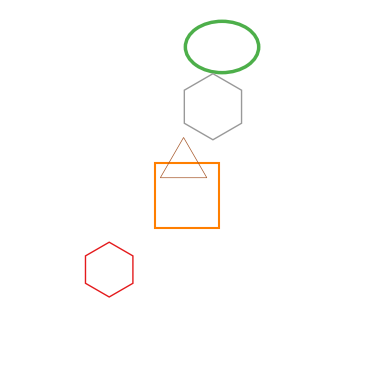[{"shape": "hexagon", "thickness": 1, "radius": 0.36, "center": [0.284, 0.3]}, {"shape": "oval", "thickness": 2.5, "radius": 0.48, "center": [0.577, 0.878]}, {"shape": "square", "thickness": 1.5, "radius": 0.42, "center": [0.485, 0.493]}, {"shape": "triangle", "thickness": 0.5, "radius": 0.35, "center": [0.477, 0.573]}, {"shape": "hexagon", "thickness": 1, "radius": 0.43, "center": [0.553, 0.723]}]